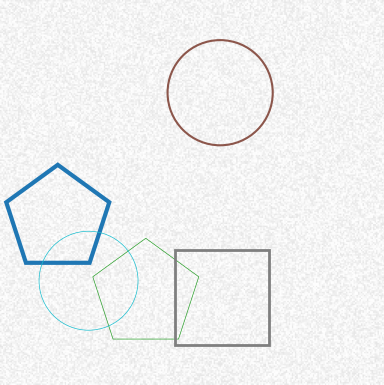[{"shape": "pentagon", "thickness": 3, "radius": 0.7, "center": [0.15, 0.431]}, {"shape": "pentagon", "thickness": 0.5, "radius": 0.72, "center": [0.379, 0.236]}, {"shape": "circle", "thickness": 1.5, "radius": 0.68, "center": [0.572, 0.759]}, {"shape": "square", "thickness": 2, "radius": 0.61, "center": [0.577, 0.227]}, {"shape": "circle", "thickness": 0.5, "radius": 0.64, "center": [0.23, 0.271]}]